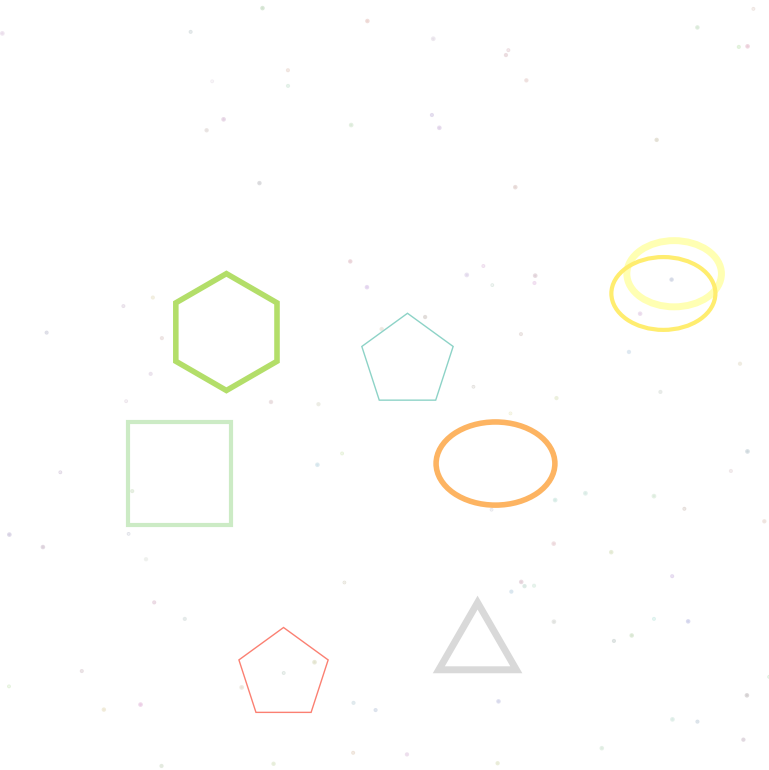[{"shape": "pentagon", "thickness": 0.5, "radius": 0.31, "center": [0.529, 0.531]}, {"shape": "oval", "thickness": 2.5, "radius": 0.31, "center": [0.876, 0.645]}, {"shape": "pentagon", "thickness": 0.5, "radius": 0.3, "center": [0.368, 0.124]}, {"shape": "oval", "thickness": 2, "radius": 0.39, "center": [0.643, 0.398]}, {"shape": "hexagon", "thickness": 2, "radius": 0.38, "center": [0.294, 0.569]}, {"shape": "triangle", "thickness": 2.5, "radius": 0.29, "center": [0.62, 0.159]}, {"shape": "square", "thickness": 1.5, "radius": 0.33, "center": [0.233, 0.385]}, {"shape": "oval", "thickness": 1.5, "radius": 0.34, "center": [0.862, 0.619]}]